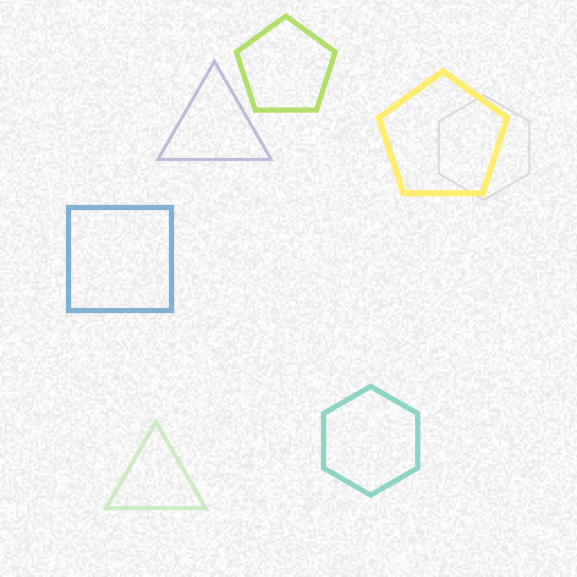[{"shape": "hexagon", "thickness": 2.5, "radius": 0.47, "center": [0.642, 0.236]}, {"shape": "triangle", "thickness": 1.5, "radius": 0.57, "center": [0.371, 0.78]}, {"shape": "square", "thickness": 2.5, "radius": 0.45, "center": [0.207, 0.552]}, {"shape": "pentagon", "thickness": 2.5, "radius": 0.45, "center": [0.495, 0.881]}, {"shape": "hexagon", "thickness": 1, "radius": 0.45, "center": [0.838, 0.744]}, {"shape": "triangle", "thickness": 2, "radius": 0.5, "center": [0.27, 0.169]}, {"shape": "pentagon", "thickness": 3, "radius": 0.58, "center": [0.767, 0.759]}]